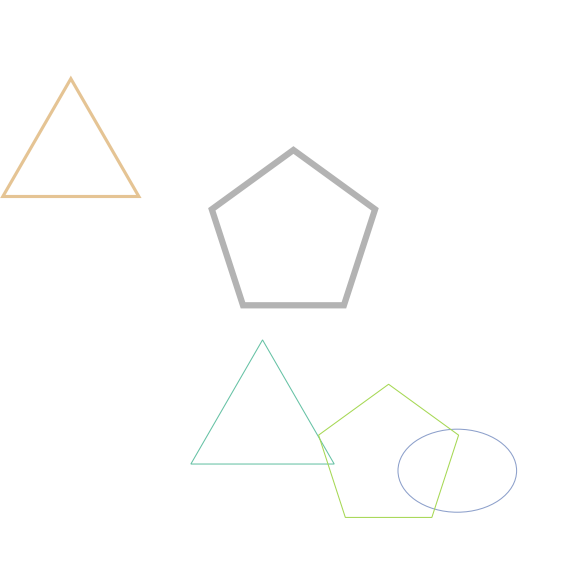[{"shape": "triangle", "thickness": 0.5, "radius": 0.72, "center": [0.455, 0.267]}, {"shape": "oval", "thickness": 0.5, "radius": 0.51, "center": [0.792, 0.184]}, {"shape": "pentagon", "thickness": 0.5, "radius": 0.64, "center": [0.673, 0.206]}, {"shape": "triangle", "thickness": 1.5, "radius": 0.68, "center": [0.123, 0.727]}, {"shape": "pentagon", "thickness": 3, "radius": 0.74, "center": [0.508, 0.591]}]